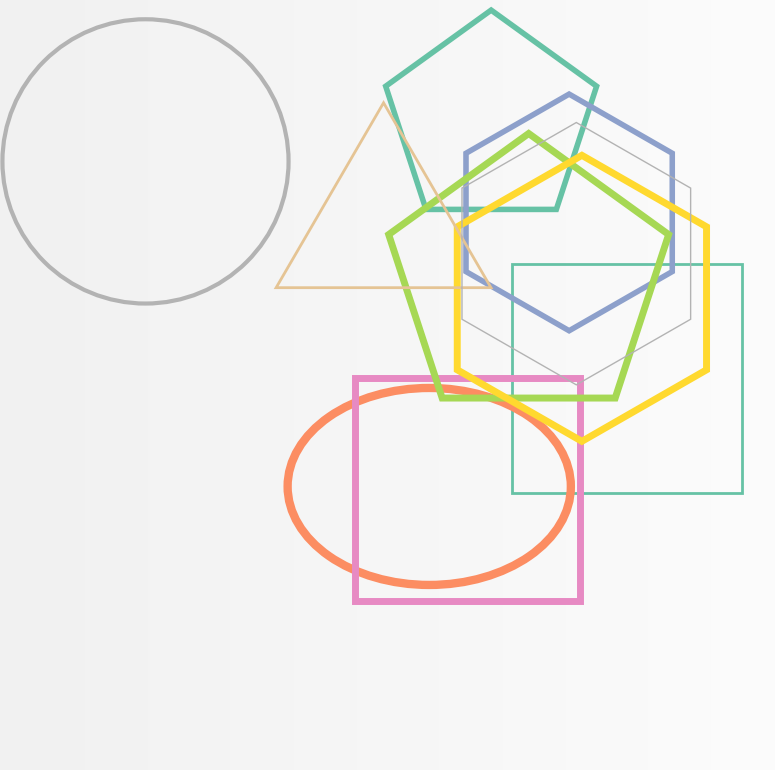[{"shape": "square", "thickness": 1, "radius": 0.74, "center": [0.809, 0.508]}, {"shape": "pentagon", "thickness": 2, "radius": 0.72, "center": [0.634, 0.844]}, {"shape": "oval", "thickness": 3, "radius": 0.91, "center": [0.554, 0.368]}, {"shape": "hexagon", "thickness": 2, "radius": 0.77, "center": [0.734, 0.724]}, {"shape": "square", "thickness": 2.5, "radius": 0.73, "center": [0.604, 0.364]}, {"shape": "pentagon", "thickness": 2.5, "radius": 0.95, "center": [0.682, 0.637]}, {"shape": "hexagon", "thickness": 2.5, "radius": 0.93, "center": [0.751, 0.613]}, {"shape": "triangle", "thickness": 1, "radius": 0.8, "center": [0.495, 0.706]}, {"shape": "circle", "thickness": 1.5, "radius": 0.92, "center": [0.188, 0.79]}, {"shape": "hexagon", "thickness": 0.5, "radius": 0.85, "center": [0.744, 0.671]}]